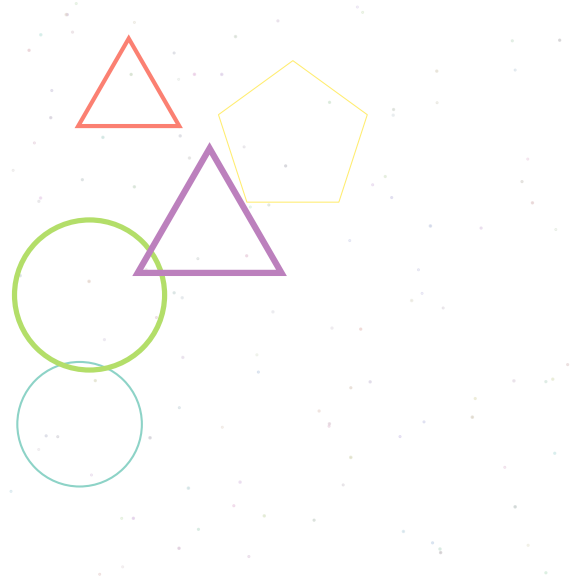[{"shape": "circle", "thickness": 1, "radius": 0.54, "center": [0.138, 0.265]}, {"shape": "triangle", "thickness": 2, "radius": 0.51, "center": [0.223, 0.831]}, {"shape": "circle", "thickness": 2.5, "radius": 0.65, "center": [0.155, 0.488]}, {"shape": "triangle", "thickness": 3, "radius": 0.72, "center": [0.363, 0.598]}, {"shape": "pentagon", "thickness": 0.5, "radius": 0.68, "center": [0.507, 0.759]}]